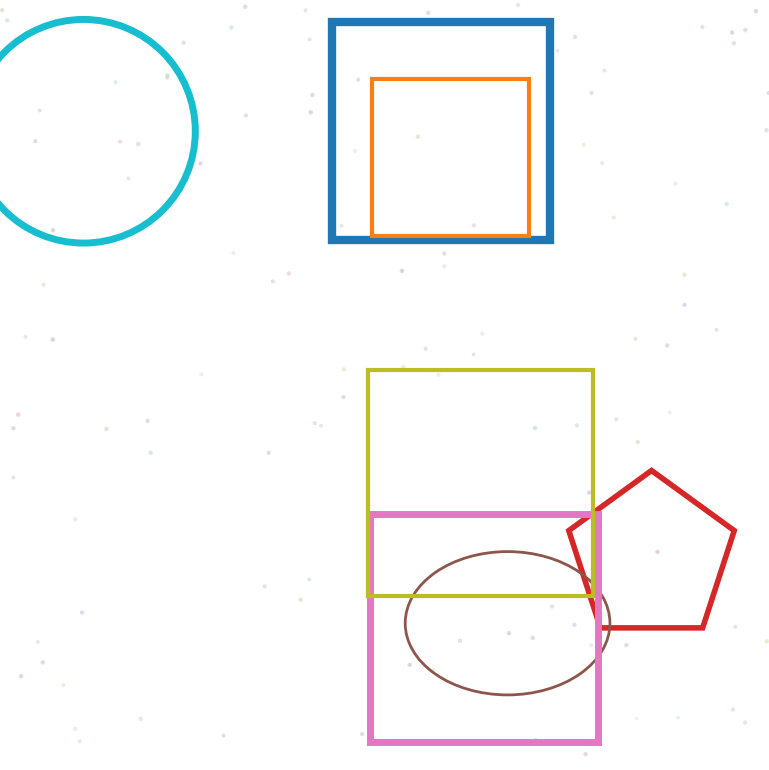[{"shape": "square", "thickness": 3, "radius": 0.71, "center": [0.572, 0.83]}, {"shape": "square", "thickness": 1.5, "radius": 0.51, "center": [0.585, 0.796]}, {"shape": "pentagon", "thickness": 2, "radius": 0.56, "center": [0.846, 0.276]}, {"shape": "oval", "thickness": 1, "radius": 0.66, "center": [0.659, 0.191]}, {"shape": "square", "thickness": 2.5, "radius": 0.74, "center": [0.628, 0.184]}, {"shape": "square", "thickness": 1.5, "radius": 0.73, "center": [0.624, 0.373]}, {"shape": "circle", "thickness": 2.5, "radius": 0.73, "center": [0.108, 0.83]}]